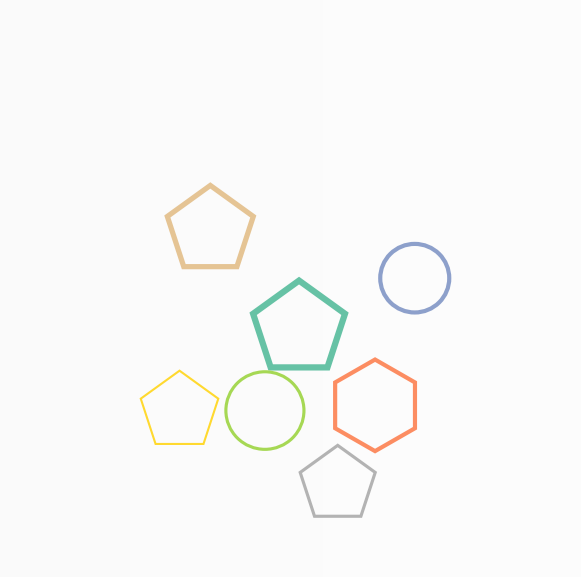[{"shape": "pentagon", "thickness": 3, "radius": 0.42, "center": [0.514, 0.43]}, {"shape": "hexagon", "thickness": 2, "radius": 0.4, "center": [0.645, 0.297]}, {"shape": "circle", "thickness": 2, "radius": 0.3, "center": [0.714, 0.517]}, {"shape": "circle", "thickness": 1.5, "radius": 0.34, "center": [0.456, 0.288]}, {"shape": "pentagon", "thickness": 1, "radius": 0.35, "center": [0.309, 0.287]}, {"shape": "pentagon", "thickness": 2.5, "radius": 0.39, "center": [0.362, 0.6]}, {"shape": "pentagon", "thickness": 1.5, "radius": 0.34, "center": [0.581, 0.16]}]